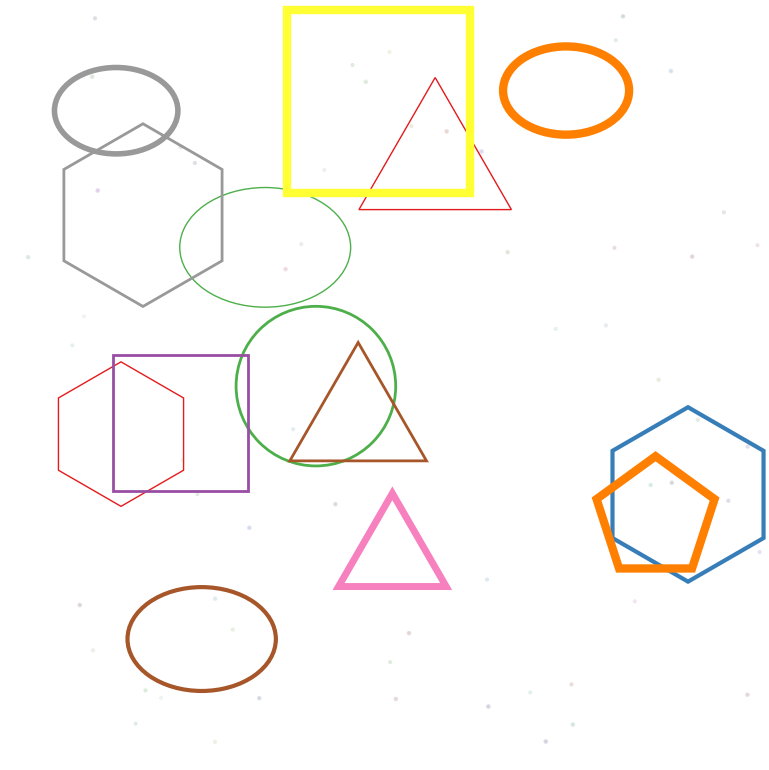[{"shape": "hexagon", "thickness": 0.5, "radius": 0.47, "center": [0.157, 0.436]}, {"shape": "triangle", "thickness": 0.5, "radius": 0.57, "center": [0.565, 0.785]}, {"shape": "hexagon", "thickness": 1.5, "radius": 0.57, "center": [0.894, 0.358]}, {"shape": "circle", "thickness": 1, "radius": 0.52, "center": [0.41, 0.499]}, {"shape": "oval", "thickness": 0.5, "radius": 0.55, "center": [0.344, 0.679]}, {"shape": "square", "thickness": 1, "radius": 0.44, "center": [0.234, 0.45]}, {"shape": "pentagon", "thickness": 3, "radius": 0.4, "center": [0.851, 0.327]}, {"shape": "oval", "thickness": 3, "radius": 0.41, "center": [0.735, 0.882]}, {"shape": "square", "thickness": 3, "radius": 0.59, "center": [0.491, 0.868]}, {"shape": "oval", "thickness": 1.5, "radius": 0.48, "center": [0.262, 0.17]}, {"shape": "triangle", "thickness": 1, "radius": 0.51, "center": [0.465, 0.453]}, {"shape": "triangle", "thickness": 2.5, "radius": 0.4, "center": [0.51, 0.279]}, {"shape": "hexagon", "thickness": 1, "radius": 0.59, "center": [0.186, 0.721]}, {"shape": "oval", "thickness": 2, "radius": 0.4, "center": [0.151, 0.856]}]